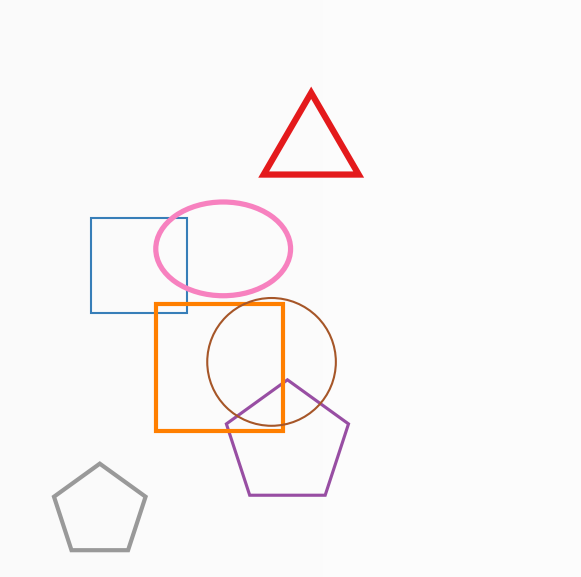[{"shape": "triangle", "thickness": 3, "radius": 0.47, "center": [0.535, 0.744]}, {"shape": "square", "thickness": 1, "radius": 0.41, "center": [0.24, 0.54]}, {"shape": "pentagon", "thickness": 1.5, "radius": 0.55, "center": [0.495, 0.231]}, {"shape": "square", "thickness": 2, "radius": 0.55, "center": [0.378, 0.363]}, {"shape": "circle", "thickness": 1, "radius": 0.55, "center": [0.467, 0.372]}, {"shape": "oval", "thickness": 2.5, "radius": 0.58, "center": [0.384, 0.568]}, {"shape": "pentagon", "thickness": 2, "radius": 0.41, "center": [0.172, 0.113]}]